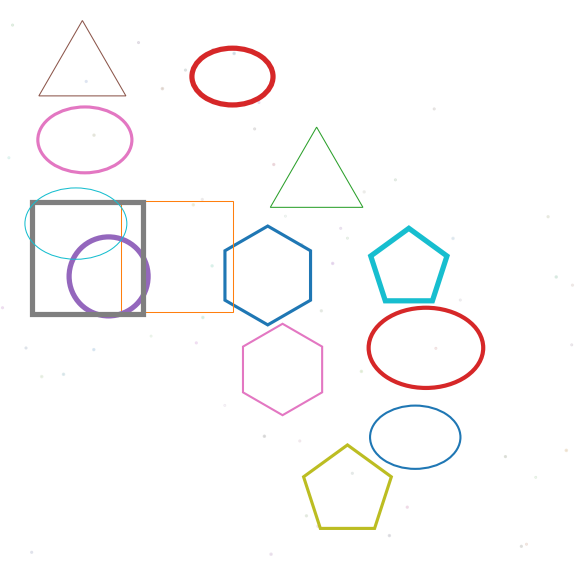[{"shape": "oval", "thickness": 1, "radius": 0.39, "center": [0.719, 0.242]}, {"shape": "hexagon", "thickness": 1.5, "radius": 0.43, "center": [0.464, 0.522]}, {"shape": "square", "thickness": 0.5, "radius": 0.48, "center": [0.306, 0.555]}, {"shape": "triangle", "thickness": 0.5, "radius": 0.46, "center": [0.548, 0.686]}, {"shape": "oval", "thickness": 2, "radius": 0.5, "center": [0.738, 0.397]}, {"shape": "oval", "thickness": 2.5, "radius": 0.35, "center": [0.403, 0.867]}, {"shape": "circle", "thickness": 2.5, "radius": 0.34, "center": [0.188, 0.521]}, {"shape": "triangle", "thickness": 0.5, "radius": 0.44, "center": [0.143, 0.877]}, {"shape": "oval", "thickness": 1.5, "radius": 0.41, "center": [0.147, 0.757]}, {"shape": "hexagon", "thickness": 1, "radius": 0.4, "center": [0.489, 0.359]}, {"shape": "square", "thickness": 2.5, "radius": 0.48, "center": [0.152, 0.552]}, {"shape": "pentagon", "thickness": 1.5, "radius": 0.4, "center": [0.602, 0.149]}, {"shape": "oval", "thickness": 0.5, "radius": 0.44, "center": [0.131, 0.612]}, {"shape": "pentagon", "thickness": 2.5, "radius": 0.35, "center": [0.708, 0.534]}]